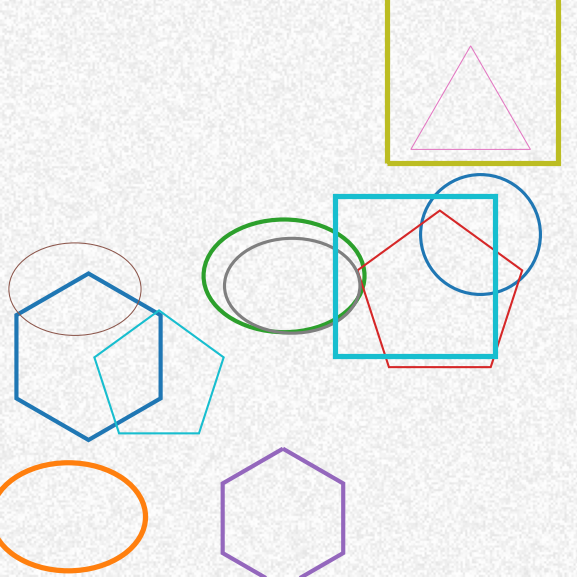[{"shape": "circle", "thickness": 1.5, "radius": 0.52, "center": [0.832, 0.593]}, {"shape": "hexagon", "thickness": 2, "radius": 0.72, "center": [0.153, 0.381]}, {"shape": "oval", "thickness": 2.5, "radius": 0.67, "center": [0.118, 0.104]}, {"shape": "oval", "thickness": 2, "radius": 0.7, "center": [0.492, 0.521]}, {"shape": "pentagon", "thickness": 1, "radius": 0.75, "center": [0.762, 0.485]}, {"shape": "hexagon", "thickness": 2, "radius": 0.6, "center": [0.49, 0.102]}, {"shape": "oval", "thickness": 0.5, "radius": 0.57, "center": [0.13, 0.498]}, {"shape": "triangle", "thickness": 0.5, "radius": 0.6, "center": [0.815, 0.8]}, {"shape": "oval", "thickness": 1.5, "radius": 0.59, "center": [0.506, 0.504]}, {"shape": "square", "thickness": 2.5, "radius": 0.74, "center": [0.819, 0.866]}, {"shape": "square", "thickness": 2.5, "radius": 0.7, "center": [0.719, 0.521]}, {"shape": "pentagon", "thickness": 1, "radius": 0.59, "center": [0.275, 0.344]}]